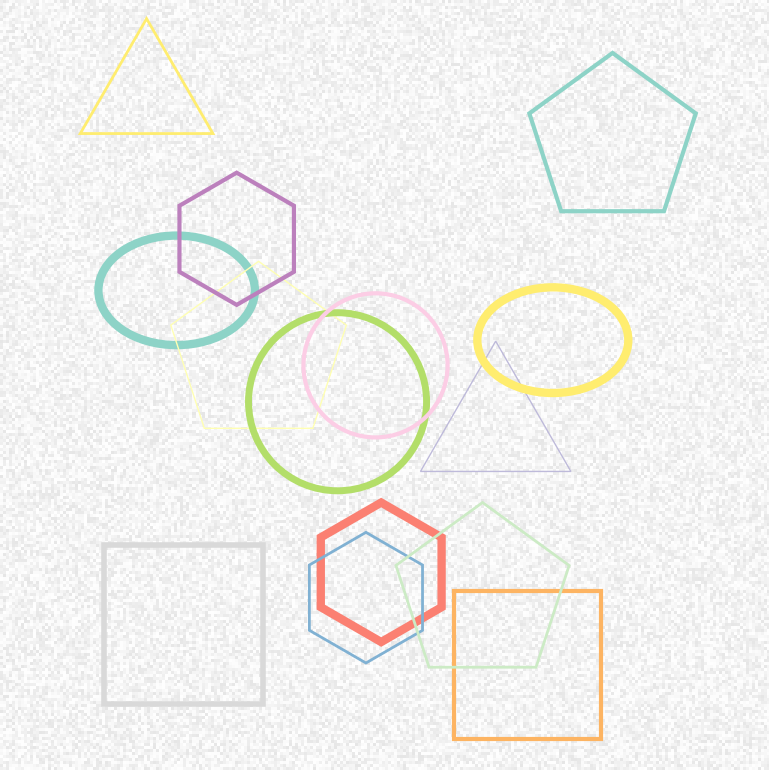[{"shape": "pentagon", "thickness": 1.5, "radius": 0.57, "center": [0.796, 0.818]}, {"shape": "oval", "thickness": 3, "radius": 0.51, "center": [0.229, 0.623]}, {"shape": "pentagon", "thickness": 0.5, "radius": 0.6, "center": [0.336, 0.541]}, {"shape": "triangle", "thickness": 0.5, "radius": 0.56, "center": [0.644, 0.444]}, {"shape": "hexagon", "thickness": 3, "radius": 0.45, "center": [0.495, 0.257]}, {"shape": "hexagon", "thickness": 1, "radius": 0.42, "center": [0.475, 0.224]}, {"shape": "square", "thickness": 1.5, "radius": 0.48, "center": [0.685, 0.136]}, {"shape": "circle", "thickness": 2.5, "radius": 0.58, "center": [0.438, 0.478]}, {"shape": "circle", "thickness": 1.5, "radius": 0.47, "center": [0.488, 0.526]}, {"shape": "square", "thickness": 2, "radius": 0.51, "center": [0.238, 0.189]}, {"shape": "hexagon", "thickness": 1.5, "radius": 0.43, "center": [0.307, 0.69]}, {"shape": "pentagon", "thickness": 1, "radius": 0.59, "center": [0.627, 0.229]}, {"shape": "triangle", "thickness": 1, "radius": 0.5, "center": [0.19, 0.876]}, {"shape": "oval", "thickness": 3, "radius": 0.49, "center": [0.718, 0.558]}]